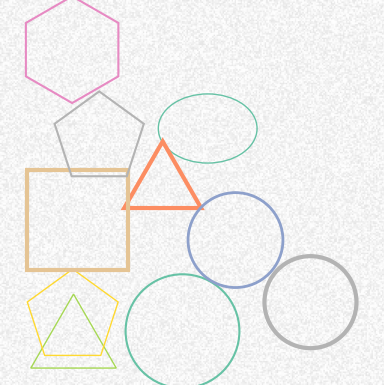[{"shape": "oval", "thickness": 1, "radius": 0.64, "center": [0.539, 0.666]}, {"shape": "circle", "thickness": 1.5, "radius": 0.74, "center": [0.474, 0.14]}, {"shape": "triangle", "thickness": 3, "radius": 0.58, "center": [0.423, 0.517]}, {"shape": "circle", "thickness": 2, "radius": 0.62, "center": [0.612, 0.376]}, {"shape": "hexagon", "thickness": 1.5, "radius": 0.69, "center": [0.187, 0.871]}, {"shape": "triangle", "thickness": 1, "radius": 0.64, "center": [0.191, 0.108]}, {"shape": "pentagon", "thickness": 1, "radius": 0.62, "center": [0.189, 0.177]}, {"shape": "square", "thickness": 3, "radius": 0.65, "center": [0.202, 0.428]}, {"shape": "circle", "thickness": 3, "radius": 0.6, "center": [0.806, 0.215]}, {"shape": "pentagon", "thickness": 1.5, "radius": 0.61, "center": [0.258, 0.641]}]